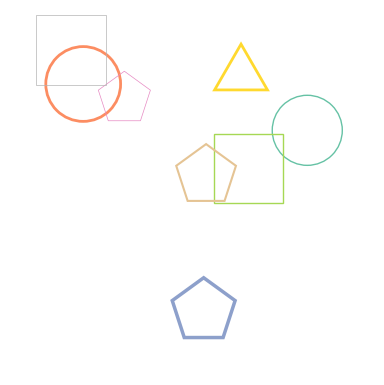[{"shape": "circle", "thickness": 1, "radius": 0.45, "center": [0.798, 0.662]}, {"shape": "circle", "thickness": 2, "radius": 0.49, "center": [0.216, 0.782]}, {"shape": "pentagon", "thickness": 2.5, "radius": 0.43, "center": [0.529, 0.193]}, {"shape": "pentagon", "thickness": 0.5, "radius": 0.36, "center": [0.323, 0.744]}, {"shape": "square", "thickness": 1, "radius": 0.45, "center": [0.645, 0.563]}, {"shape": "triangle", "thickness": 2, "radius": 0.4, "center": [0.626, 0.806]}, {"shape": "pentagon", "thickness": 1.5, "radius": 0.41, "center": [0.535, 0.544]}, {"shape": "square", "thickness": 0.5, "radius": 0.45, "center": [0.184, 0.87]}]